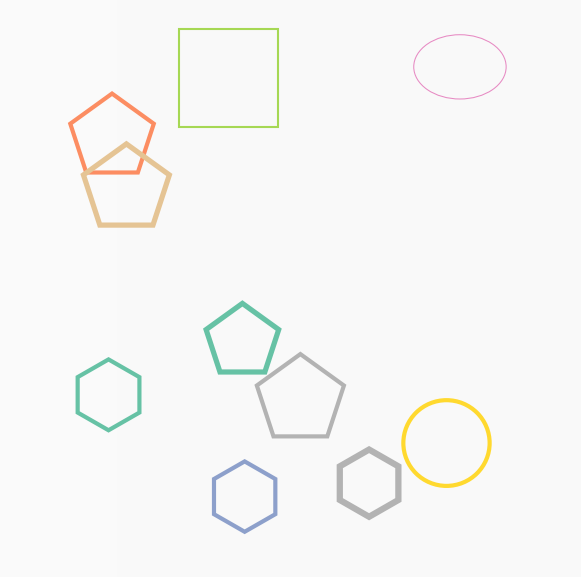[{"shape": "hexagon", "thickness": 2, "radius": 0.31, "center": [0.187, 0.315]}, {"shape": "pentagon", "thickness": 2.5, "radius": 0.33, "center": [0.417, 0.408]}, {"shape": "pentagon", "thickness": 2, "radius": 0.38, "center": [0.193, 0.762]}, {"shape": "hexagon", "thickness": 2, "radius": 0.3, "center": [0.421, 0.139]}, {"shape": "oval", "thickness": 0.5, "radius": 0.4, "center": [0.791, 0.883]}, {"shape": "square", "thickness": 1, "radius": 0.42, "center": [0.393, 0.864]}, {"shape": "circle", "thickness": 2, "radius": 0.37, "center": [0.768, 0.232]}, {"shape": "pentagon", "thickness": 2.5, "radius": 0.39, "center": [0.217, 0.672]}, {"shape": "hexagon", "thickness": 3, "radius": 0.29, "center": [0.635, 0.162]}, {"shape": "pentagon", "thickness": 2, "radius": 0.39, "center": [0.517, 0.307]}]